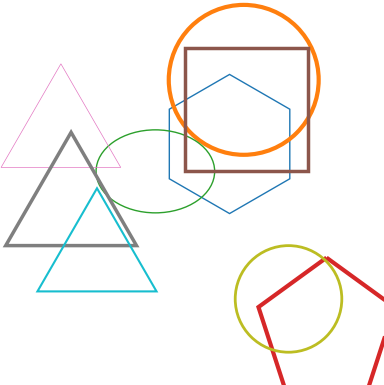[{"shape": "hexagon", "thickness": 1, "radius": 0.9, "center": [0.596, 0.626]}, {"shape": "circle", "thickness": 3, "radius": 0.97, "center": [0.633, 0.793]}, {"shape": "oval", "thickness": 1, "radius": 0.77, "center": [0.404, 0.555]}, {"shape": "pentagon", "thickness": 3, "radius": 0.93, "center": [0.848, 0.145]}, {"shape": "square", "thickness": 2.5, "radius": 0.8, "center": [0.641, 0.716]}, {"shape": "triangle", "thickness": 0.5, "radius": 0.9, "center": [0.158, 0.655]}, {"shape": "triangle", "thickness": 2.5, "radius": 0.98, "center": [0.185, 0.46]}, {"shape": "circle", "thickness": 2, "radius": 0.69, "center": [0.749, 0.224]}, {"shape": "triangle", "thickness": 1.5, "radius": 0.89, "center": [0.252, 0.332]}]